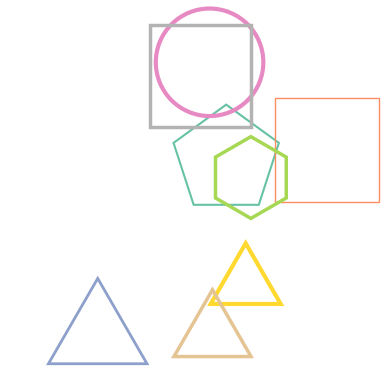[{"shape": "pentagon", "thickness": 1.5, "radius": 0.72, "center": [0.588, 0.584]}, {"shape": "square", "thickness": 1, "radius": 0.67, "center": [0.85, 0.611]}, {"shape": "triangle", "thickness": 2, "radius": 0.74, "center": [0.254, 0.129]}, {"shape": "circle", "thickness": 3, "radius": 0.7, "center": [0.544, 0.838]}, {"shape": "hexagon", "thickness": 2.5, "radius": 0.53, "center": [0.652, 0.539]}, {"shape": "triangle", "thickness": 3, "radius": 0.53, "center": [0.638, 0.263]}, {"shape": "triangle", "thickness": 2.5, "radius": 0.58, "center": [0.552, 0.132]}, {"shape": "square", "thickness": 2.5, "radius": 0.66, "center": [0.522, 0.802]}]